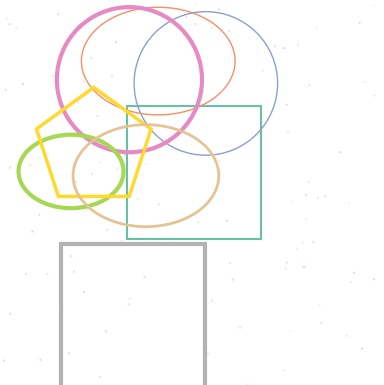[{"shape": "square", "thickness": 1.5, "radius": 0.87, "center": [0.504, 0.552]}, {"shape": "oval", "thickness": 1, "radius": 1.0, "center": [0.411, 0.841]}, {"shape": "circle", "thickness": 1, "radius": 0.93, "center": [0.535, 0.783]}, {"shape": "circle", "thickness": 3, "radius": 0.94, "center": [0.336, 0.793]}, {"shape": "oval", "thickness": 3, "radius": 0.68, "center": [0.185, 0.555]}, {"shape": "pentagon", "thickness": 2.5, "radius": 0.78, "center": [0.244, 0.616]}, {"shape": "oval", "thickness": 2, "radius": 0.95, "center": [0.379, 0.544]}, {"shape": "square", "thickness": 3, "radius": 0.94, "center": [0.345, 0.178]}]